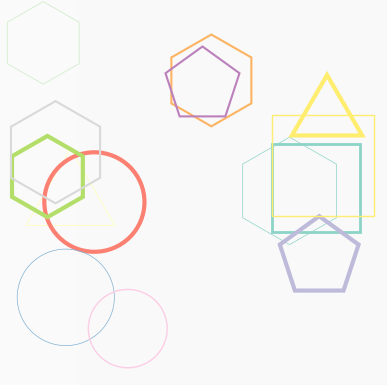[{"shape": "hexagon", "thickness": 0.5, "radius": 0.7, "center": [0.747, 0.504]}, {"shape": "square", "thickness": 2, "radius": 0.57, "center": [0.816, 0.513]}, {"shape": "triangle", "thickness": 0.5, "radius": 0.66, "center": [0.182, 0.481]}, {"shape": "pentagon", "thickness": 3, "radius": 0.53, "center": [0.824, 0.332]}, {"shape": "circle", "thickness": 3, "radius": 0.65, "center": [0.244, 0.475]}, {"shape": "circle", "thickness": 0.5, "radius": 0.63, "center": [0.17, 0.228]}, {"shape": "hexagon", "thickness": 1.5, "radius": 0.6, "center": [0.545, 0.791]}, {"shape": "hexagon", "thickness": 3, "radius": 0.53, "center": [0.122, 0.541]}, {"shape": "circle", "thickness": 1, "radius": 0.51, "center": [0.33, 0.147]}, {"shape": "hexagon", "thickness": 1.5, "radius": 0.66, "center": [0.143, 0.605]}, {"shape": "pentagon", "thickness": 1.5, "radius": 0.5, "center": [0.523, 0.779]}, {"shape": "hexagon", "thickness": 0.5, "radius": 0.54, "center": [0.112, 0.889]}, {"shape": "triangle", "thickness": 3, "radius": 0.52, "center": [0.844, 0.701]}, {"shape": "square", "thickness": 1, "radius": 0.65, "center": [0.834, 0.57]}]